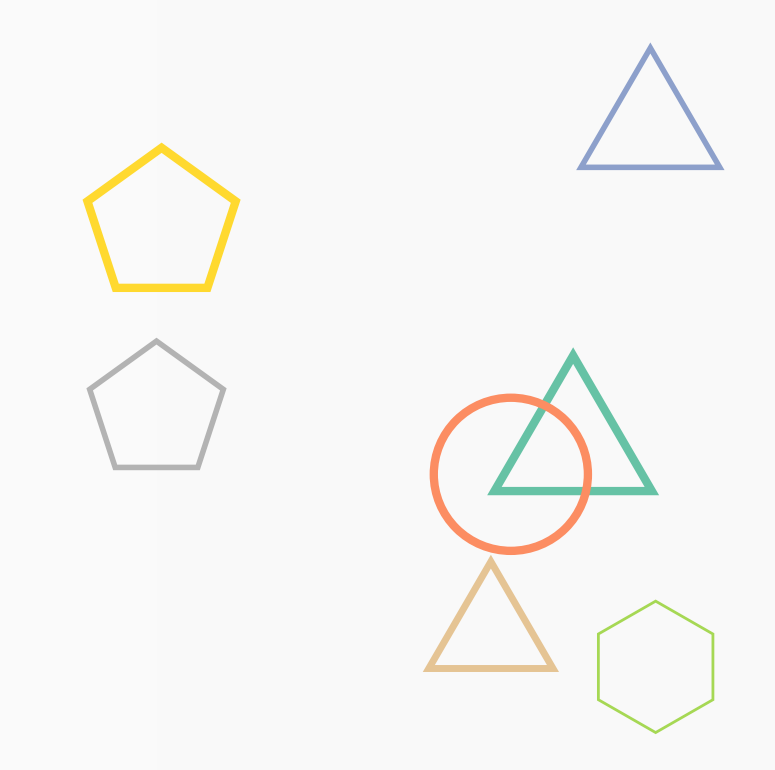[{"shape": "triangle", "thickness": 3, "radius": 0.59, "center": [0.74, 0.421]}, {"shape": "circle", "thickness": 3, "radius": 0.5, "center": [0.659, 0.384]}, {"shape": "triangle", "thickness": 2, "radius": 0.52, "center": [0.839, 0.834]}, {"shape": "hexagon", "thickness": 1, "radius": 0.43, "center": [0.846, 0.134]}, {"shape": "pentagon", "thickness": 3, "radius": 0.5, "center": [0.208, 0.708]}, {"shape": "triangle", "thickness": 2.5, "radius": 0.46, "center": [0.633, 0.178]}, {"shape": "pentagon", "thickness": 2, "radius": 0.45, "center": [0.202, 0.466]}]